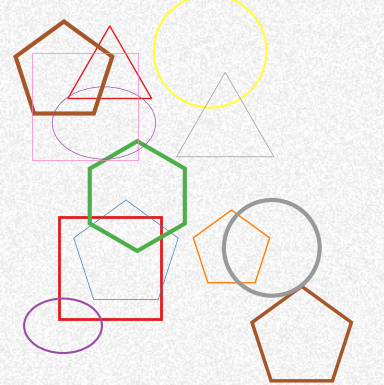[{"shape": "square", "thickness": 2, "radius": 0.66, "center": [0.286, 0.305]}, {"shape": "triangle", "thickness": 1, "radius": 0.63, "center": [0.285, 0.807]}, {"shape": "pentagon", "thickness": 0.5, "radius": 0.71, "center": [0.327, 0.338]}, {"shape": "hexagon", "thickness": 3, "radius": 0.71, "center": [0.357, 0.491]}, {"shape": "oval", "thickness": 0.5, "radius": 0.67, "center": [0.27, 0.681]}, {"shape": "oval", "thickness": 1.5, "radius": 0.51, "center": [0.164, 0.154]}, {"shape": "pentagon", "thickness": 1, "radius": 0.52, "center": [0.601, 0.35]}, {"shape": "circle", "thickness": 1.5, "radius": 0.73, "center": [0.546, 0.867]}, {"shape": "pentagon", "thickness": 3, "radius": 0.66, "center": [0.166, 0.812]}, {"shape": "pentagon", "thickness": 2.5, "radius": 0.68, "center": [0.784, 0.121]}, {"shape": "square", "thickness": 0.5, "radius": 0.69, "center": [0.221, 0.724]}, {"shape": "circle", "thickness": 3, "radius": 0.62, "center": [0.706, 0.356]}, {"shape": "triangle", "thickness": 0.5, "radius": 0.73, "center": [0.585, 0.666]}]